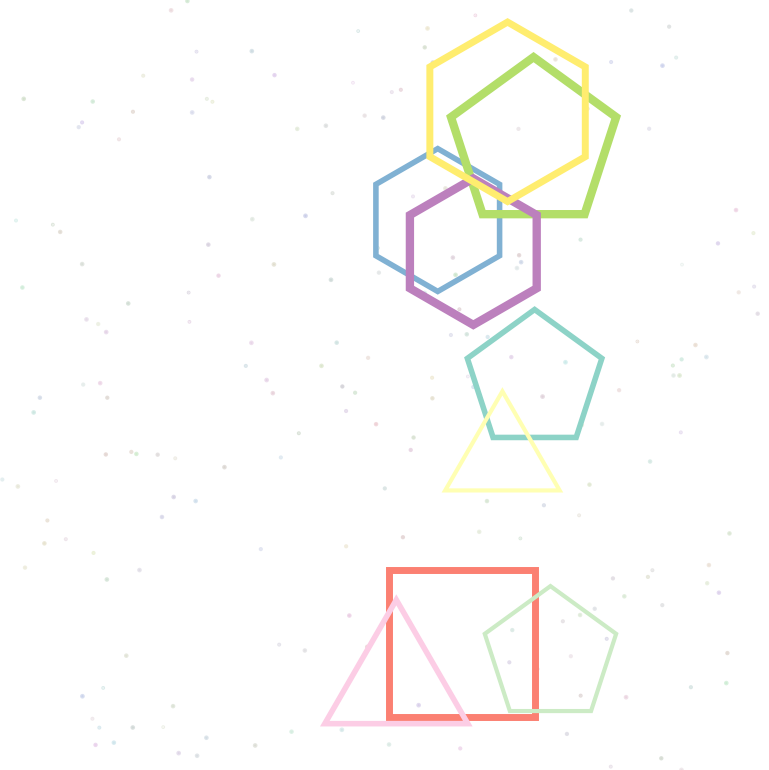[{"shape": "pentagon", "thickness": 2, "radius": 0.46, "center": [0.694, 0.506]}, {"shape": "triangle", "thickness": 1.5, "radius": 0.43, "center": [0.652, 0.406]}, {"shape": "square", "thickness": 2.5, "radius": 0.48, "center": [0.6, 0.164]}, {"shape": "hexagon", "thickness": 2, "radius": 0.46, "center": [0.569, 0.714]}, {"shape": "pentagon", "thickness": 3, "radius": 0.56, "center": [0.693, 0.813]}, {"shape": "triangle", "thickness": 2, "radius": 0.54, "center": [0.515, 0.114]}, {"shape": "hexagon", "thickness": 3, "radius": 0.48, "center": [0.615, 0.673]}, {"shape": "pentagon", "thickness": 1.5, "radius": 0.45, "center": [0.715, 0.149]}, {"shape": "hexagon", "thickness": 2.5, "radius": 0.58, "center": [0.659, 0.855]}]